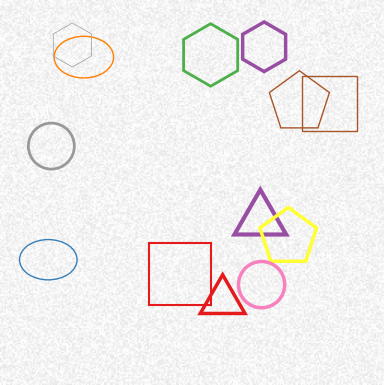[{"shape": "square", "thickness": 1.5, "radius": 0.4, "center": [0.469, 0.288]}, {"shape": "triangle", "thickness": 2.5, "radius": 0.34, "center": [0.578, 0.219]}, {"shape": "oval", "thickness": 1, "radius": 0.37, "center": [0.125, 0.325]}, {"shape": "hexagon", "thickness": 2, "radius": 0.41, "center": [0.547, 0.857]}, {"shape": "hexagon", "thickness": 2.5, "radius": 0.32, "center": [0.686, 0.879]}, {"shape": "triangle", "thickness": 3, "radius": 0.39, "center": [0.676, 0.43]}, {"shape": "oval", "thickness": 1, "radius": 0.39, "center": [0.218, 0.852]}, {"shape": "pentagon", "thickness": 2.5, "radius": 0.39, "center": [0.749, 0.384]}, {"shape": "square", "thickness": 1, "radius": 0.36, "center": [0.857, 0.732]}, {"shape": "pentagon", "thickness": 1, "radius": 0.41, "center": [0.778, 0.734]}, {"shape": "circle", "thickness": 2.5, "radius": 0.3, "center": [0.679, 0.261]}, {"shape": "hexagon", "thickness": 0.5, "radius": 0.29, "center": [0.188, 0.883]}, {"shape": "circle", "thickness": 2, "radius": 0.3, "center": [0.133, 0.621]}]